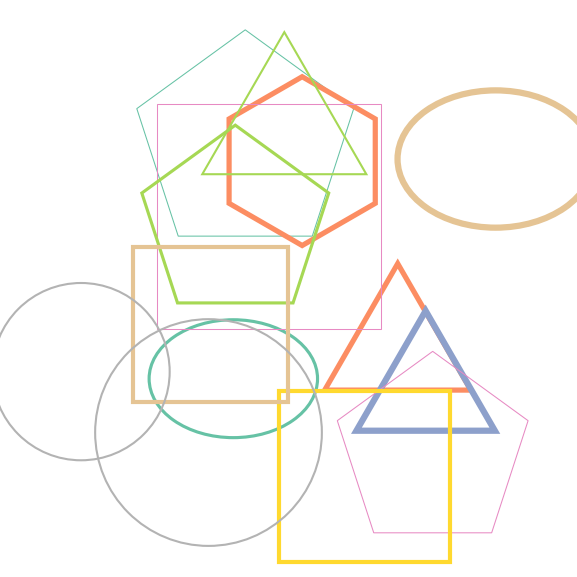[{"shape": "oval", "thickness": 1.5, "radius": 0.73, "center": [0.404, 0.343]}, {"shape": "pentagon", "thickness": 0.5, "radius": 0.99, "center": [0.425, 0.75]}, {"shape": "hexagon", "thickness": 2.5, "radius": 0.73, "center": [0.523, 0.72]}, {"shape": "triangle", "thickness": 2.5, "radius": 0.73, "center": [0.689, 0.397]}, {"shape": "triangle", "thickness": 3, "radius": 0.69, "center": [0.737, 0.322]}, {"shape": "square", "thickness": 0.5, "radius": 0.97, "center": [0.466, 0.625]}, {"shape": "pentagon", "thickness": 0.5, "radius": 0.87, "center": [0.749, 0.217]}, {"shape": "pentagon", "thickness": 1.5, "radius": 0.85, "center": [0.407, 0.612]}, {"shape": "triangle", "thickness": 1, "radius": 0.82, "center": [0.492, 0.779]}, {"shape": "square", "thickness": 2, "radius": 0.74, "center": [0.631, 0.174]}, {"shape": "oval", "thickness": 3, "radius": 0.85, "center": [0.858, 0.724]}, {"shape": "square", "thickness": 2, "radius": 0.67, "center": [0.365, 0.437]}, {"shape": "circle", "thickness": 1, "radius": 0.77, "center": [0.14, 0.356]}, {"shape": "circle", "thickness": 1, "radius": 0.98, "center": [0.361, 0.25]}]